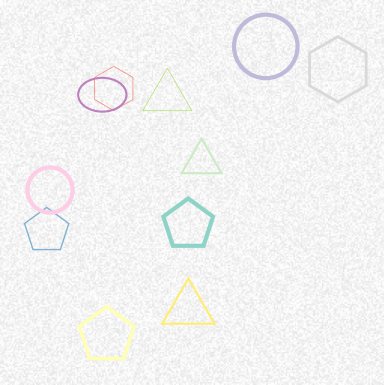[{"shape": "pentagon", "thickness": 3, "radius": 0.34, "center": [0.489, 0.416]}, {"shape": "pentagon", "thickness": 2.5, "radius": 0.37, "center": [0.277, 0.129]}, {"shape": "circle", "thickness": 3, "radius": 0.41, "center": [0.69, 0.879]}, {"shape": "hexagon", "thickness": 0.5, "radius": 0.29, "center": [0.295, 0.77]}, {"shape": "pentagon", "thickness": 1, "radius": 0.3, "center": [0.121, 0.401]}, {"shape": "triangle", "thickness": 0.5, "radius": 0.37, "center": [0.435, 0.749]}, {"shape": "circle", "thickness": 3, "radius": 0.29, "center": [0.13, 0.506]}, {"shape": "hexagon", "thickness": 2, "radius": 0.42, "center": [0.878, 0.82]}, {"shape": "oval", "thickness": 1.5, "radius": 0.31, "center": [0.266, 0.754]}, {"shape": "triangle", "thickness": 1.5, "radius": 0.3, "center": [0.524, 0.58]}, {"shape": "triangle", "thickness": 1.5, "radius": 0.39, "center": [0.489, 0.198]}]